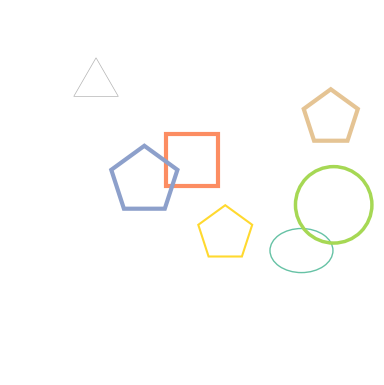[{"shape": "oval", "thickness": 1, "radius": 0.41, "center": [0.783, 0.349]}, {"shape": "square", "thickness": 3, "radius": 0.34, "center": [0.498, 0.583]}, {"shape": "pentagon", "thickness": 3, "radius": 0.45, "center": [0.375, 0.531]}, {"shape": "circle", "thickness": 2.5, "radius": 0.5, "center": [0.867, 0.468]}, {"shape": "pentagon", "thickness": 1.5, "radius": 0.37, "center": [0.585, 0.393]}, {"shape": "pentagon", "thickness": 3, "radius": 0.37, "center": [0.859, 0.694]}, {"shape": "triangle", "thickness": 0.5, "radius": 0.33, "center": [0.249, 0.783]}]